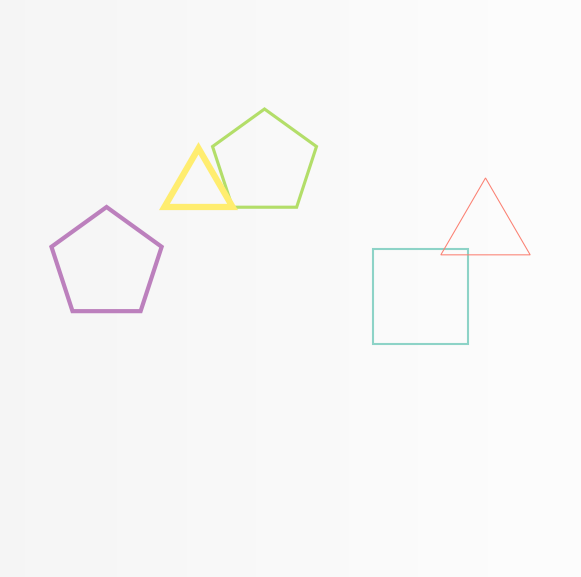[{"shape": "square", "thickness": 1, "radius": 0.41, "center": [0.724, 0.486]}, {"shape": "triangle", "thickness": 0.5, "radius": 0.44, "center": [0.835, 0.602]}, {"shape": "pentagon", "thickness": 1.5, "radius": 0.47, "center": [0.455, 0.716]}, {"shape": "pentagon", "thickness": 2, "radius": 0.5, "center": [0.183, 0.541]}, {"shape": "triangle", "thickness": 3, "radius": 0.34, "center": [0.342, 0.675]}]